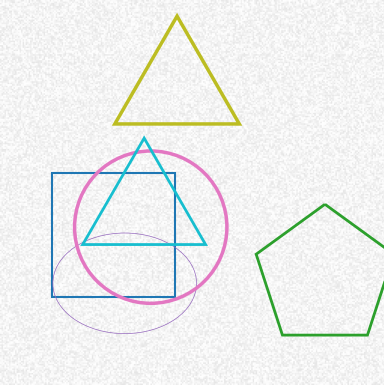[{"shape": "square", "thickness": 1.5, "radius": 0.8, "center": [0.295, 0.389]}, {"shape": "pentagon", "thickness": 2, "radius": 0.94, "center": [0.844, 0.282]}, {"shape": "oval", "thickness": 0.5, "radius": 0.93, "center": [0.324, 0.264]}, {"shape": "circle", "thickness": 2.5, "radius": 0.99, "center": [0.392, 0.41]}, {"shape": "triangle", "thickness": 2.5, "radius": 0.93, "center": [0.46, 0.771]}, {"shape": "triangle", "thickness": 2, "radius": 0.92, "center": [0.374, 0.457]}]